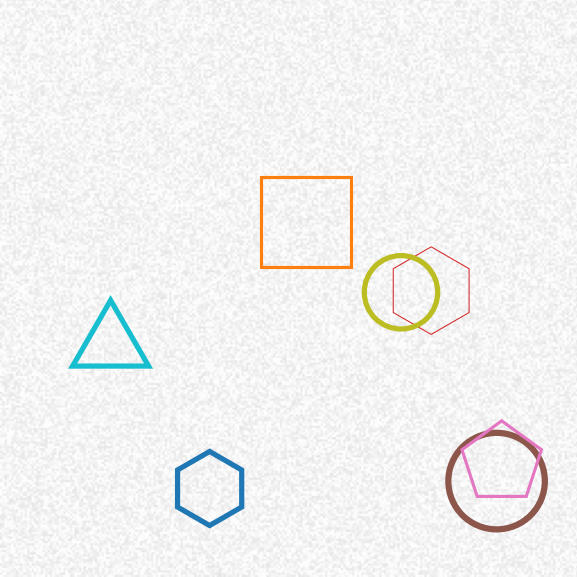[{"shape": "hexagon", "thickness": 2.5, "radius": 0.32, "center": [0.363, 0.153]}, {"shape": "square", "thickness": 1.5, "radius": 0.39, "center": [0.53, 0.615]}, {"shape": "hexagon", "thickness": 0.5, "radius": 0.38, "center": [0.747, 0.496]}, {"shape": "circle", "thickness": 3, "radius": 0.42, "center": [0.86, 0.166]}, {"shape": "pentagon", "thickness": 1.5, "radius": 0.36, "center": [0.869, 0.198]}, {"shape": "circle", "thickness": 2.5, "radius": 0.32, "center": [0.694, 0.493]}, {"shape": "triangle", "thickness": 2.5, "radius": 0.38, "center": [0.192, 0.403]}]